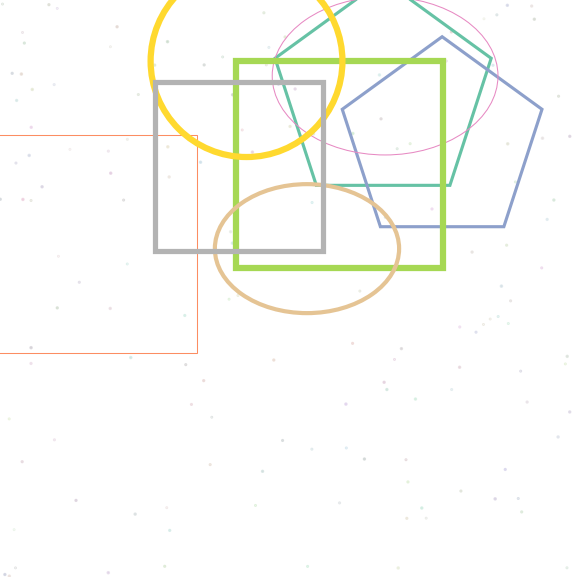[{"shape": "pentagon", "thickness": 1.5, "radius": 0.98, "center": [0.663, 0.837]}, {"shape": "square", "thickness": 0.5, "radius": 0.94, "center": [0.152, 0.577]}, {"shape": "pentagon", "thickness": 1.5, "radius": 0.91, "center": [0.766, 0.754]}, {"shape": "oval", "thickness": 0.5, "radius": 0.98, "center": [0.667, 0.868]}, {"shape": "square", "thickness": 3, "radius": 0.9, "center": [0.588, 0.714]}, {"shape": "circle", "thickness": 3, "radius": 0.83, "center": [0.427, 0.893]}, {"shape": "oval", "thickness": 2, "radius": 0.8, "center": [0.532, 0.569]}, {"shape": "square", "thickness": 2.5, "radius": 0.73, "center": [0.413, 0.711]}]